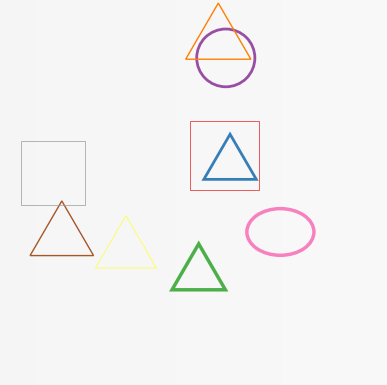[{"shape": "square", "thickness": 0.5, "radius": 0.45, "center": [0.58, 0.597]}, {"shape": "triangle", "thickness": 2, "radius": 0.39, "center": [0.594, 0.573]}, {"shape": "triangle", "thickness": 2.5, "radius": 0.4, "center": [0.513, 0.287]}, {"shape": "circle", "thickness": 2, "radius": 0.38, "center": [0.583, 0.85]}, {"shape": "triangle", "thickness": 1, "radius": 0.49, "center": [0.563, 0.895]}, {"shape": "triangle", "thickness": 0.5, "radius": 0.45, "center": [0.325, 0.349]}, {"shape": "triangle", "thickness": 1, "radius": 0.47, "center": [0.16, 0.383]}, {"shape": "oval", "thickness": 2.5, "radius": 0.43, "center": [0.724, 0.397]}, {"shape": "square", "thickness": 0.5, "radius": 0.42, "center": [0.136, 0.55]}]